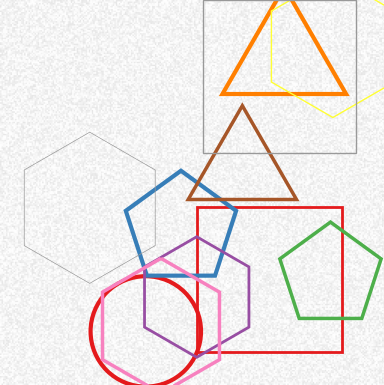[{"shape": "circle", "thickness": 3, "radius": 0.72, "center": [0.379, 0.139]}, {"shape": "square", "thickness": 2, "radius": 0.94, "center": [0.7, 0.274]}, {"shape": "pentagon", "thickness": 3, "radius": 0.75, "center": [0.47, 0.406]}, {"shape": "pentagon", "thickness": 2.5, "radius": 0.69, "center": [0.858, 0.285]}, {"shape": "hexagon", "thickness": 2, "radius": 0.78, "center": [0.511, 0.229]}, {"shape": "triangle", "thickness": 3, "radius": 0.93, "center": [0.738, 0.849]}, {"shape": "hexagon", "thickness": 1, "radius": 0.92, "center": [0.865, 0.879]}, {"shape": "triangle", "thickness": 2.5, "radius": 0.81, "center": [0.629, 0.563]}, {"shape": "hexagon", "thickness": 2.5, "radius": 0.88, "center": [0.418, 0.154]}, {"shape": "hexagon", "thickness": 0.5, "radius": 0.98, "center": [0.233, 0.46]}, {"shape": "square", "thickness": 1, "radius": 1.0, "center": [0.726, 0.801]}]